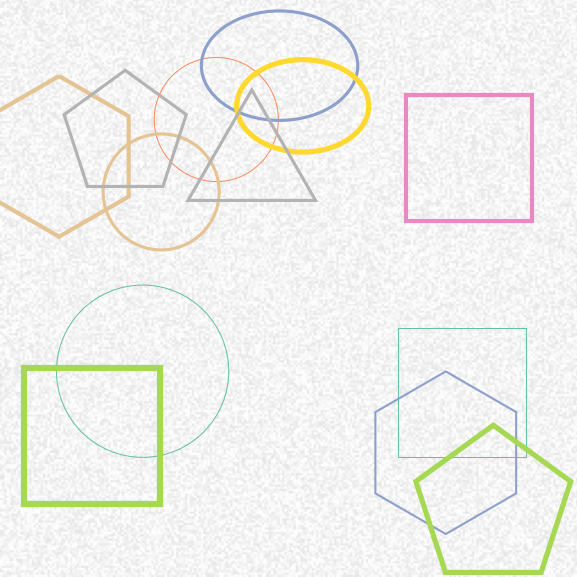[{"shape": "square", "thickness": 0.5, "radius": 0.56, "center": [0.8, 0.32]}, {"shape": "circle", "thickness": 0.5, "radius": 0.75, "center": [0.247, 0.356]}, {"shape": "circle", "thickness": 0.5, "radius": 0.54, "center": [0.375, 0.792]}, {"shape": "hexagon", "thickness": 1, "radius": 0.7, "center": [0.772, 0.215]}, {"shape": "oval", "thickness": 1.5, "radius": 0.68, "center": [0.484, 0.885]}, {"shape": "square", "thickness": 2, "radius": 0.55, "center": [0.812, 0.726]}, {"shape": "square", "thickness": 3, "radius": 0.59, "center": [0.159, 0.244]}, {"shape": "pentagon", "thickness": 2.5, "radius": 0.7, "center": [0.854, 0.122]}, {"shape": "oval", "thickness": 2.5, "radius": 0.57, "center": [0.524, 0.816]}, {"shape": "circle", "thickness": 1.5, "radius": 0.5, "center": [0.279, 0.667]}, {"shape": "hexagon", "thickness": 2, "radius": 0.7, "center": [0.102, 0.728]}, {"shape": "triangle", "thickness": 1.5, "radius": 0.64, "center": [0.436, 0.716]}, {"shape": "pentagon", "thickness": 1.5, "radius": 0.56, "center": [0.217, 0.766]}]